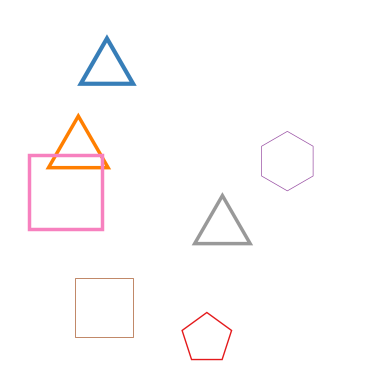[{"shape": "pentagon", "thickness": 1, "radius": 0.34, "center": [0.537, 0.121]}, {"shape": "triangle", "thickness": 3, "radius": 0.39, "center": [0.278, 0.822]}, {"shape": "hexagon", "thickness": 0.5, "radius": 0.39, "center": [0.746, 0.582]}, {"shape": "triangle", "thickness": 2.5, "radius": 0.45, "center": [0.203, 0.609]}, {"shape": "square", "thickness": 0.5, "radius": 0.38, "center": [0.27, 0.201]}, {"shape": "square", "thickness": 2.5, "radius": 0.48, "center": [0.17, 0.501]}, {"shape": "triangle", "thickness": 2.5, "radius": 0.42, "center": [0.578, 0.409]}]